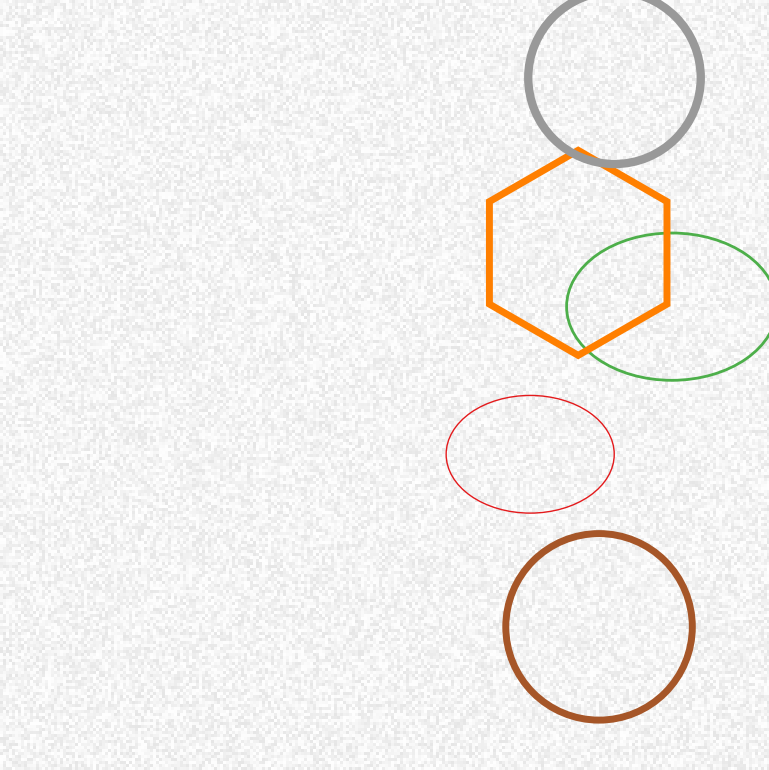[{"shape": "oval", "thickness": 0.5, "radius": 0.55, "center": [0.689, 0.41]}, {"shape": "oval", "thickness": 1, "radius": 0.68, "center": [0.872, 0.602]}, {"shape": "hexagon", "thickness": 2.5, "radius": 0.67, "center": [0.751, 0.672]}, {"shape": "circle", "thickness": 2.5, "radius": 0.61, "center": [0.778, 0.186]}, {"shape": "circle", "thickness": 3, "radius": 0.56, "center": [0.798, 0.899]}]